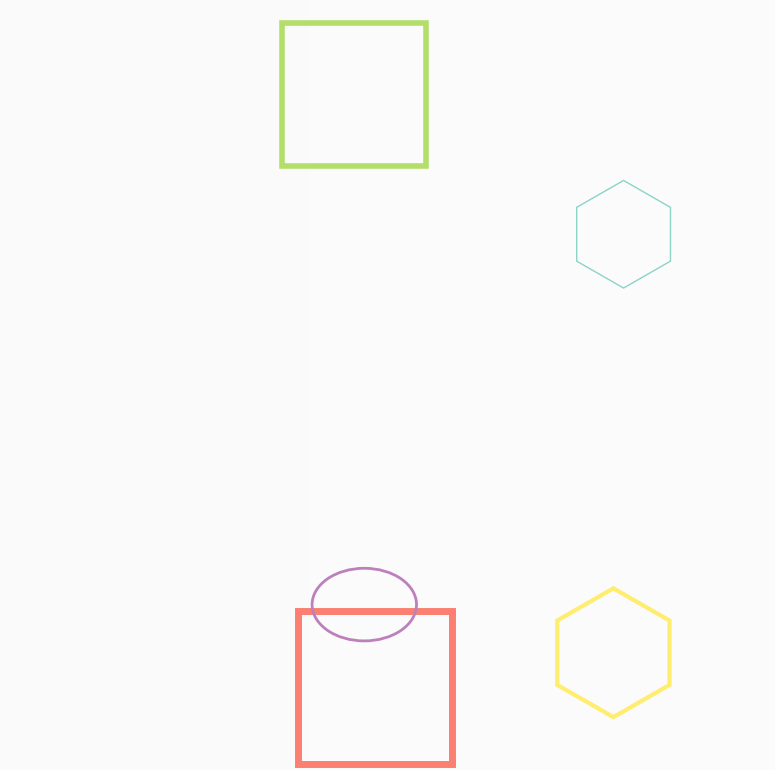[{"shape": "hexagon", "thickness": 0.5, "radius": 0.35, "center": [0.805, 0.696]}, {"shape": "square", "thickness": 2.5, "radius": 0.5, "center": [0.484, 0.107]}, {"shape": "square", "thickness": 2, "radius": 0.46, "center": [0.457, 0.877]}, {"shape": "oval", "thickness": 1, "radius": 0.34, "center": [0.47, 0.215]}, {"shape": "hexagon", "thickness": 1.5, "radius": 0.42, "center": [0.791, 0.152]}]